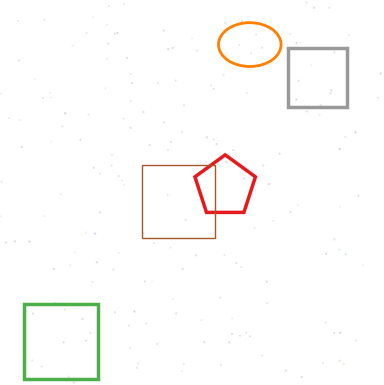[{"shape": "pentagon", "thickness": 2.5, "radius": 0.41, "center": [0.585, 0.515]}, {"shape": "square", "thickness": 2.5, "radius": 0.49, "center": [0.159, 0.112]}, {"shape": "oval", "thickness": 2, "radius": 0.41, "center": [0.649, 0.884]}, {"shape": "square", "thickness": 1, "radius": 0.48, "center": [0.465, 0.477]}, {"shape": "square", "thickness": 2.5, "radius": 0.38, "center": [0.824, 0.798]}]